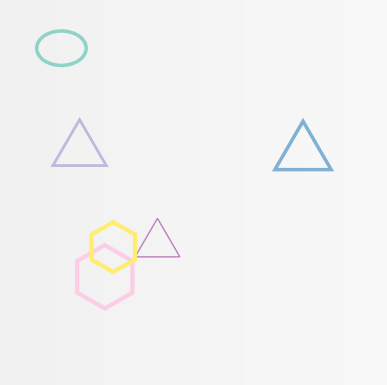[{"shape": "oval", "thickness": 2.5, "radius": 0.32, "center": [0.158, 0.875]}, {"shape": "triangle", "thickness": 2, "radius": 0.4, "center": [0.205, 0.61]}, {"shape": "triangle", "thickness": 2.5, "radius": 0.42, "center": [0.782, 0.601]}, {"shape": "hexagon", "thickness": 3, "radius": 0.41, "center": [0.27, 0.281]}, {"shape": "triangle", "thickness": 1, "radius": 0.33, "center": [0.406, 0.366]}, {"shape": "hexagon", "thickness": 3, "radius": 0.32, "center": [0.292, 0.358]}]